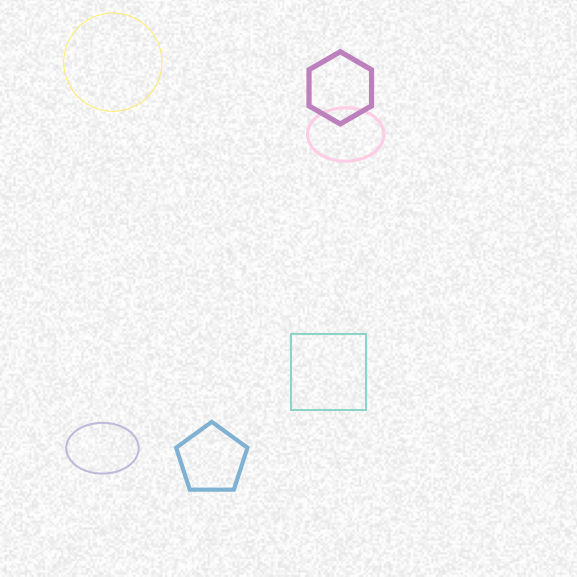[{"shape": "square", "thickness": 1, "radius": 0.32, "center": [0.569, 0.355]}, {"shape": "oval", "thickness": 1, "radius": 0.31, "center": [0.177, 0.223]}, {"shape": "pentagon", "thickness": 2, "radius": 0.32, "center": [0.367, 0.204]}, {"shape": "oval", "thickness": 1.5, "radius": 0.33, "center": [0.599, 0.766]}, {"shape": "hexagon", "thickness": 2.5, "radius": 0.31, "center": [0.589, 0.847]}, {"shape": "circle", "thickness": 0.5, "radius": 0.43, "center": [0.195, 0.892]}]